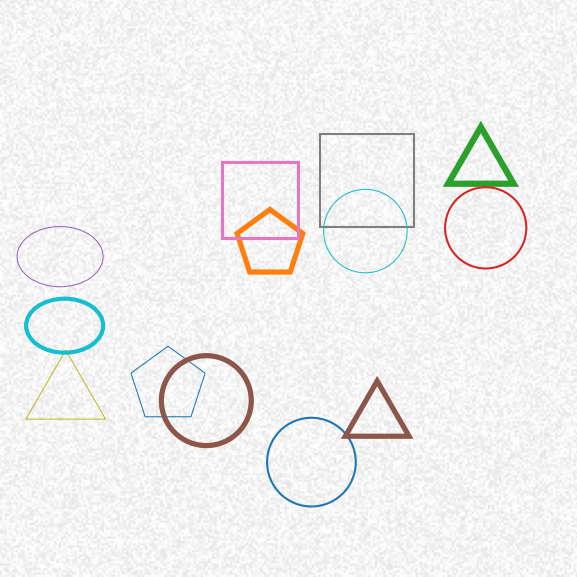[{"shape": "pentagon", "thickness": 0.5, "radius": 0.34, "center": [0.291, 0.332]}, {"shape": "circle", "thickness": 1, "radius": 0.38, "center": [0.539, 0.199]}, {"shape": "pentagon", "thickness": 2.5, "radius": 0.3, "center": [0.467, 0.576]}, {"shape": "triangle", "thickness": 3, "radius": 0.33, "center": [0.833, 0.714]}, {"shape": "circle", "thickness": 1, "radius": 0.35, "center": [0.841, 0.605]}, {"shape": "oval", "thickness": 0.5, "radius": 0.37, "center": [0.104, 0.555]}, {"shape": "circle", "thickness": 2.5, "radius": 0.39, "center": [0.357, 0.305]}, {"shape": "triangle", "thickness": 2.5, "radius": 0.32, "center": [0.653, 0.276]}, {"shape": "square", "thickness": 1.5, "radius": 0.33, "center": [0.45, 0.653]}, {"shape": "square", "thickness": 1, "radius": 0.41, "center": [0.635, 0.687]}, {"shape": "triangle", "thickness": 0.5, "radius": 0.4, "center": [0.114, 0.313]}, {"shape": "circle", "thickness": 0.5, "radius": 0.36, "center": [0.633, 0.599]}, {"shape": "oval", "thickness": 2, "radius": 0.33, "center": [0.112, 0.435]}]